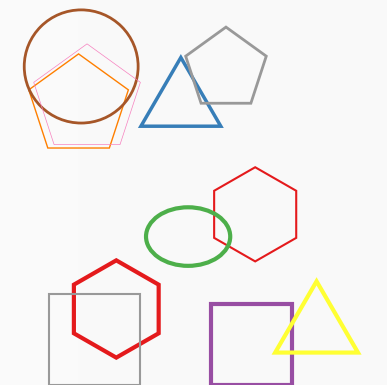[{"shape": "hexagon", "thickness": 3, "radius": 0.63, "center": [0.3, 0.197]}, {"shape": "hexagon", "thickness": 1.5, "radius": 0.61, "center": [0.659, 0.443]}, {"shape": "triangle", "thickness": 2.5, "radius": 0.59, "center": [0.467, 0.732]}, {"shape": "oval", "thickness": 3, "radius": 0.54, "center": [0.485, 0.386]}, {"shape": "square", "thickness": 3, "radius": 0.53, "center": [0.649, 0.106]}, {"shape": "pentagon", "thickness": 1, "radius": 0.68, "center": [0.203, 0.725]}, {"shape": "triangle", "thickness": 3, "radius": 0.62, "center": [0.817, 0.146]}, {"shape": "circle", "thickness": 2, "radius": 0.73, "center": [0.21, 0.827]}, {"shape": "pentagon", "thickness": 0.5, "radius": 0.72, "center": [0.225, 0.741]}, {"shape": "square", "thickness": 1.5, "radius": 0.59, "center": [0.244, 0.118]}, {"shape": "pentagon", "thickness": 2, "radius": 0.55, "center": [0.583, 0.82]}]